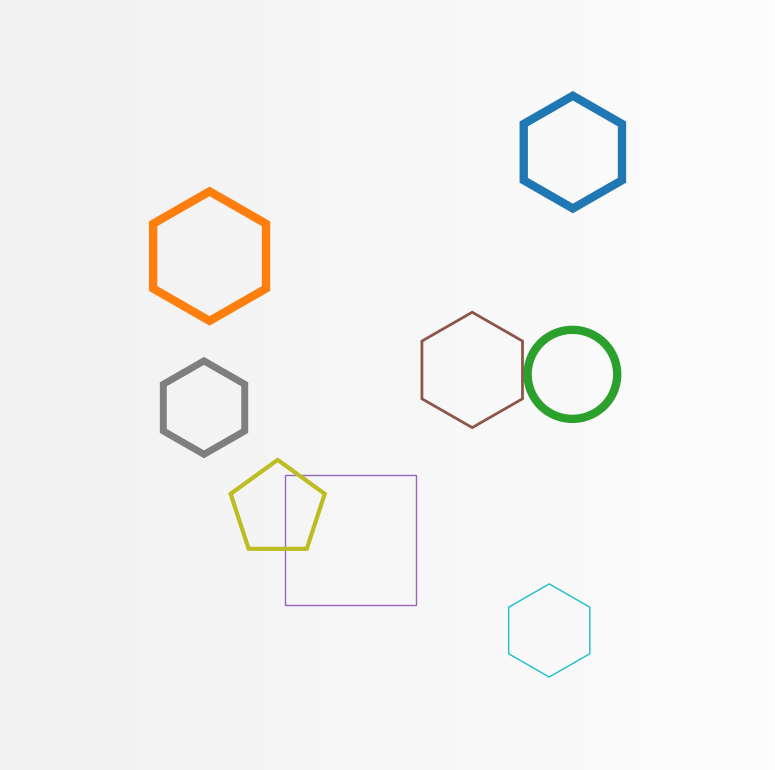[{"shape": "hexagon", "thickness": 3, "radius": 0.37, "center": [0.739, 0.802]}, {"shape": "hexagon", "thickness": 3, "radius": 0.42, "center": [0.27, 0.667]}, {"shape": "circle", "thickness": 3, "radius": 0.29, "center": [0.739, 0.514]}, {"shape": "square", "thickness": 0.5, "radius": 0.42, "center": [0.452, 0.299]}, {"shape": "hexagon", "thickness": 1, "radius": 0.37, "center": [0.609, 0.52]}, {"shape": "hexagon", "thickness": 2.5, "radius": 0.3, "center": [0.263, 0.471]}, {"shape": "pentagon", "thickness": 1.5, "radius": 0.32, "center": [0.358, 0.339]}, {"shape": "hexagon", "thickness": 0.5, "radius": 0.3, "center": [0.709, 0.181]}]